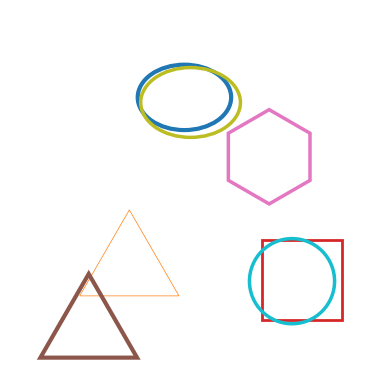[{"shape": "oval", "thickness": 3, "radius": 0.61, "center": [0.479, 0.747]}, {"shape": "triangle", "thickness": 0.5, "radius": 0.74, "center": [0.336, 0.306]}, {"shape": "square", "thickness": 2, "radius": 0.52, "center": [0.783, 0.272]}, {"shape": "triangle", "thickness": 3, "radius": 0.72, "center": [0.23, 0.144]}, {"shape": "hexagon", "thickness": 2.5, "radius": 0.61, "center": [0.699, 0.593]}, {"shape": "oval", "thickness": 2.5, "radius": 0.65, "center": [0.495, 0.734]}, {"shape": "circle", "thickness": 2.5, "radius": 0.55, "center": [0.758, 0.27]}]